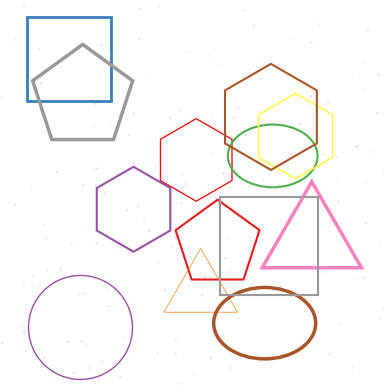[{"shape": "pentagon", "thickness": 1.5, "radius": 0.57, "center": [0.565, 0.367]}, {"shape": "hexagon", "thickness": 1, "radius": 0.54, "center": [0.51, 0.585]}, {"shape": "square", "thickness": 2, "radius": 0.55, "center": [0.179, 0.847]}, {"shape": "oval", "thickness": 1.5, "radius": 0.58, "center": [0.708, 0.595]}, {"shape": "hexagon", "thickness": 1.5, "radius": 0.55, "center": [0.347, 0.456]}, {"shape": "circle", "thickness": 1, "radius": 0.68, "center": [0.209, 0.149]}, {"shape": "triangle", "thickness": 0.5, "radius": 0.55, "center": [0.521, 0.244]}, {"shape": "hexagon", "thickness": 1, "radius": 0.55, "center": [0.768, 0.647]}, {"shape": "oval", "thickness": 2.5, "radius": 0.66, "center": [0.687, 0.161]}, {"shape": "hexagon", "thickness": 1.5, "radius": 0.69, "center": [0.704, 0.696]}, {"shape": "triangle", "thickness": 2.5, "radius": 0.74, "center": [0.81, 0.379]}, {"shape": "pentagon", "thickness": 2.5, "radius": 0.68, "center": [0.215, 0.748]}, {"shape": "square", "thickness": 1.5, "radius": 0.64, "center": [0.699, 0.361]}]